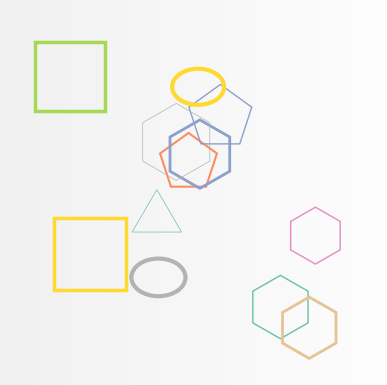[{"shape": "hexagon", "thickness": 1, "radius": 0.41, "center": [0.724, 0.203]}, {"shape": "triangle", "thickness": 0.5, "radius": 0.37, "center": [0.405, 0.434]}, {"shape": "pentagon", "thickness": 1.5, "radius": 0.39, "center": [0.486, 0.578]}, {"shape": "hexagon", "thickness": 2, "radius": 0.44, "center": [0.516, 0.6]}, {"shape": "pentagon", "thickness": 1, "radius": 0.43, "center": [0.569, 0.695]}, {"shape": "hexagon", "thickness": 1, "radius": 0.37, "center": [0.814, 0.388]}, {"shape": "square", "thickness": 2.5, "radius": 0.45, "center": [0.18, 0.802]}, {"shape": "square", "thickness": 2.5, "radius": 0.47, "center": [0.232, 0.341]}, {"shape": "oval", "thickness": 3, "radius": 0.34, "center": [0.511, 0.775]}, {"shape": "hexagon", "thickness": 2, "radius": 0.4, "center": [0.798, 0.149]}, {"shape": "hexagon", "thickness": 0.5, "radius": 0.5, "center": [0.455, 0.631]}, {"shape": "oval", "thickness": 3, "radius": 0.35, "center": [0.409, 0.28]}]